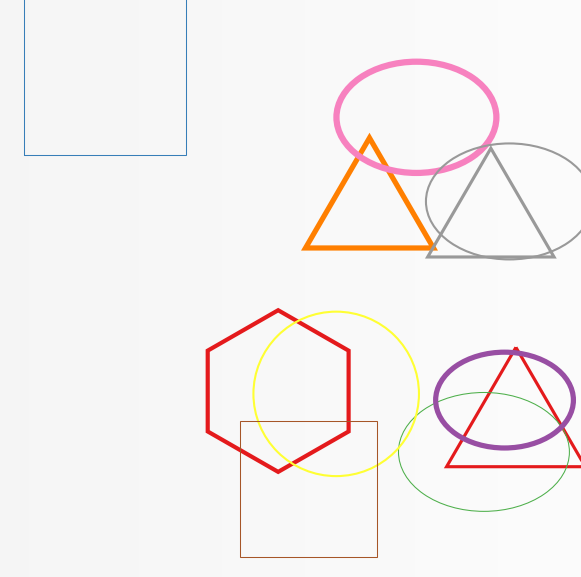[{"shape": "triangle", "thickness": 1.5, "radius": 0.69, "center": [0.888, 0.26]}, {"shape": "hexagon", "thickness": 2, "radius": 0.7, "center": [0.479, 0.322]}, {"shape": "square", "thickness": 0.5, "radius": 0.7, "center": [0.181, 0.869]}, {"shape": "oval", "thickness": 0.5, "radius": 0.74, "center": [0.833, 0.217]}, {"shape": "oval", "thickness": 2.5, "radius": 0.59, "center": [0.868, 0.306]}, {"shape": "triangle", "thickness": 2.5, "radius": 0.64, "center": [0.636, 0.633]}, {"shape": "circle", "thickness": 1, "radius": 0.71, "center": [0.578, 0.317]}, {"shape": "square", "thickness": 0.5, "radius": 0.59, "center": [0.531, 0.152]}, {"shape": "oval", "thickness": 3, "radius": 0.69, "center": [0.716, 0.796]}, {"shape": "oval", "thickness": 1, "radius": 0.72, "center": [0.876, 0.65]}, {"shape": "triangle", "thickness": 1.5, "radius": 0.63, "center": [0.844, 0.617]}]